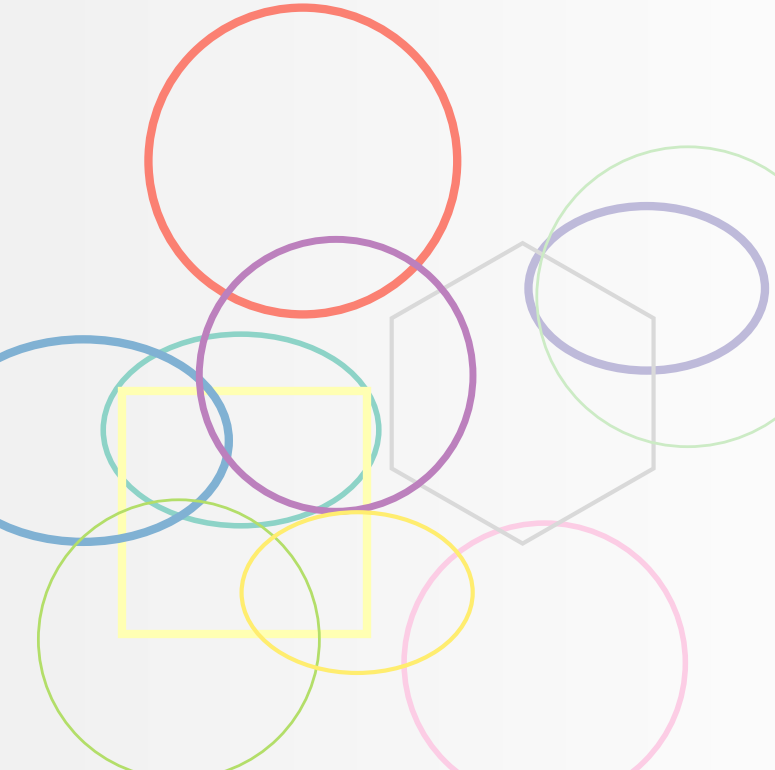[{"shape": "oval", "thickness": 2, "radius": 0.89, "center": [0.311, 0.442]}, {"shape": "square", "thickness": 3, "radius": 0.79, "center": [0.316, 0.334]}, {"shape": "oval", "thickness": 3, "radius": 0.76, "center": [0.834, 0.626]}, {"shape": "circle", "thickness": 3, "radius": 1.0, "center": [0.391, 0.791]}, {"shape": "oval", "thickness": 3, "radius": 0.94, "center": [0.107, 0.428]}, {"shape": "circle", "thickness": 1, "radius": 0.91, "center": [0.231, 0.17]}, {"shape": "circle", "thickness": 2, "radius": 0.91, "center": [0.703, 0.139]}, {"shape": "hexagon", "thickness": 1.5, "radius": 0.98, "center": [0.674, 0.489]}, {"shape": "circle", "thickness": 2.5, "radius": 0.88, "center": [0.434, 0.513]}, {"shape": "circle", "thickness": 1, "radius": 0.97, "center": [0.887, 0.615]}, {"shape": "oval", "thickness": 1.5, "radius": 0.75, "center": [0.461, 0.23]}]